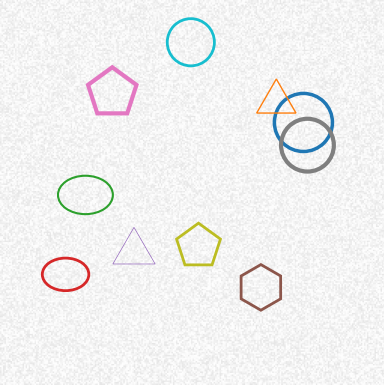[{"shape": "circle", "thickness": 2.5, "radius": 0.38, "center": [0.788, 0.682]}, {"shape": "triangle", "thickness": 1, "radius": 0.29, "center": [0.718, 0.736]}, {"shape": "oval", "thickness": 1.5, "radius": 0.36, "center": [0.222, 0.494]}, {"shape": "oval", "thickness": 2, "radius": 0.3, "center": [0.17, 0.287]}, {"shape": "triangle", "thickness": 0.5, "radius": 0.32, "center": [0.348, 0.346]}, {"shape": "hexagon", "thickness": 2, "radius": 0.3, "center": [0.678, 0.254]}, {"shape": "pentagon", "thickness": 3, "radius": 0.33, "center": [0.292, 0.759]}, {"shape": "circle", "thickness": 3, "radius": 0.34, "center": [0.799, 0.623]}, {"shape": "pentagon", "thickness": 2, "radius": 0.3, "center": [0.516, 0.36]}, {"shape": "circle", "thickness": 2, "radius": 0.31, "center": [0.496, 0.89]}]